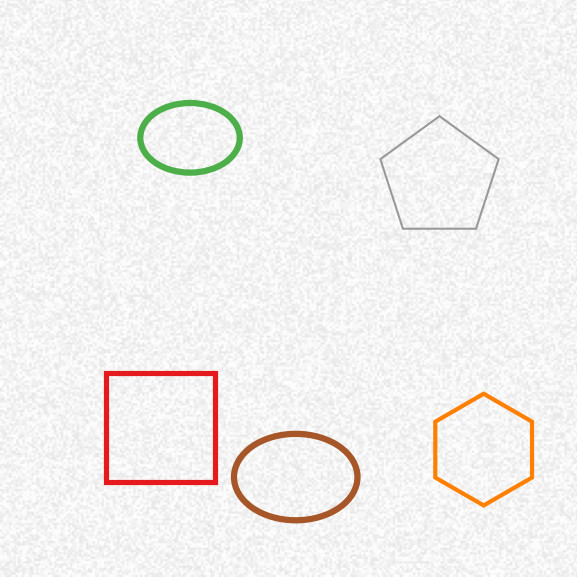[{"shape": "square", "thickness": 2.5, "radius": 0.47, "center": [0.278, 0.259]}, {"shape": "oval", "thickness": 3, "radius": 0.43, "center": [0.329, 0.761]}, {"shape": "hexagon", "thickness": 2, "radius": 0.48, "center": [0.838, 0.221]}, {"shape": "oval", "thickness": 3, "radius": 0.53, "center": [0.512, 0.173]}, {"shape": "pentagon", "thickness": 1, "radius": 0.54, "center": [0.761, 0.69]}]